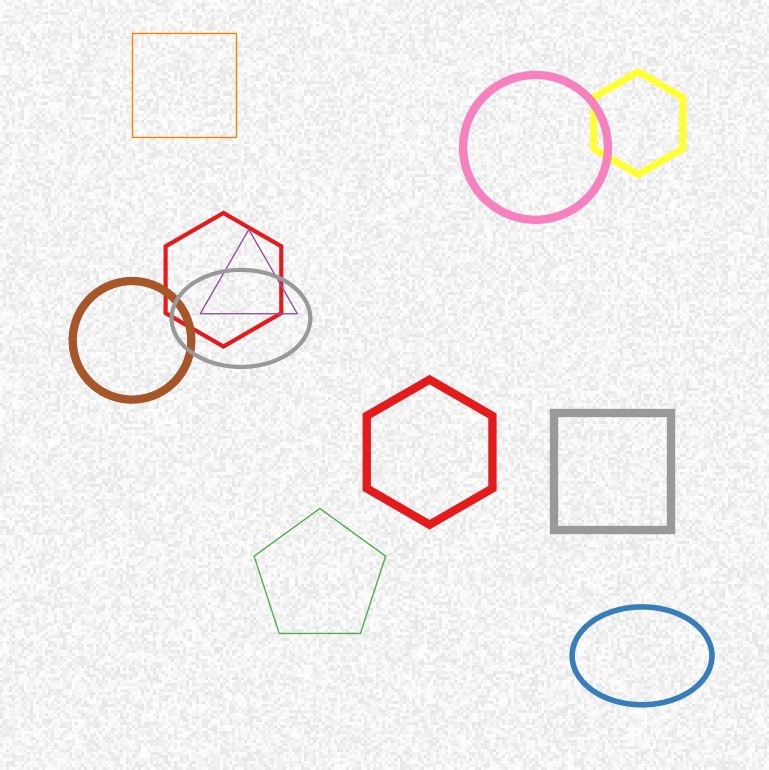[{"shape": "hexagon", "thickness": 3, "radius": 0.47, "center": [0.558, 0.413]}, {"shape": "hexagon", "thickness": 1.5, "radius": 0.43, "center": [0.29, 0.637]}, {"shape": "oval", "thickness": 2, "radius": 0.45, "center": [0.834, 0.148]}, {"shape": "pentagon", "thickness": 0.5, "radius": 0.45, "center": [0.415, 0.25]}, {"shape": "triangle", "thickness": 0.5, "radius": 0.36, "center": [0.323, 0.629]}, {"shape": "square", "thickness": 0.5, "radius": 0.34, "center": [0.239, 0.889]}, {"shape": "hexagon", "thickness": 2.5, "radius": 0.33, "center": [0.829, 0.84]}, {"shape": "circle", "thickness": 3, "radius": 0.38, "center": [0.171, 0.558]}, {"shape": "circle", "thickness": 3, "radius": 0.47, "center": [0.696, 0.809]}, {"shape": "oval", "thickness": 1.5, "radius": 0.45, "center": [0.313, 0.586]}, {"shape": "square", "thickness": 3, "radius": 0.38, "center": [0.795, 0.387]}]